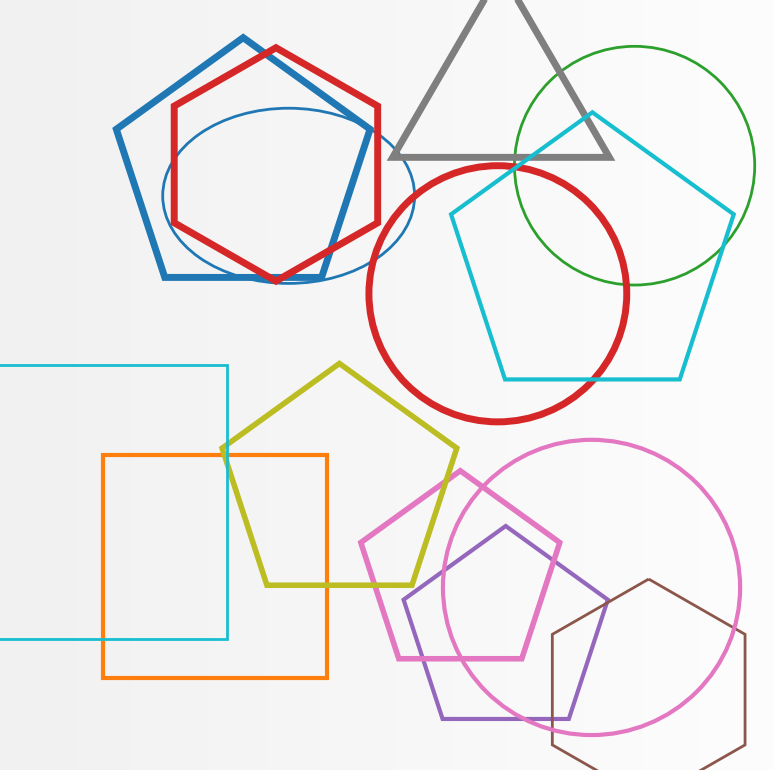[{"shape": "oval", "thickness": 1, "radius": 0.81, "center": [0.372, 0.746]}, {"shape": "pentagon", "thickness": 2.5, "radius": 0.86, "center": [0.314, 0.779]}, {"shape": "square", "thickness": 1.5, "radius": 0.72, "center": [0.277, 0.265]}, {"shape": "circle", "thickness": 1, "radius": 0.78, "center": [0.819, 0.785]}, {"shape": "circle", "thickness": 2.5, "radius": 0.83, "center": [0.642, 0.618]}, {"shape": "hexagon", "thickness": 2.5, "radius": 0.76, "center": [0.356, 0.786]}, {"shape": "pentagon", "thickness": 1.5, "radius": 0.69, "center": [0.653, 0.178]}, {"shape": "hexagon", "thickness": 1, "radius": 0.72, "center": [0.837, 0.104]}, {"shape": "pentagon", "thickness": 2, "radius": 0.67, "center": [0.594, 0.254]}, {"shape": "circle", "thickness": 1.5, "radius": 0.96, "center": [0.763, 0.237]}, {"shape": "triangle", "thickness": 2.5, "radius": 0.81, "center": [0.646, 0.876]}, {"shape": "pentagon", "thickness": 2, "radius": 0.8, "center": [0.438, 0.369]}, {"shape": "square", "thickness": 1, "radius": 0.89, "center": [0.114, 0.348]}, {"shape": "pentagon", "thickness": 1.5, "radius": 0.96, "center": [0.764, 0.662]}]